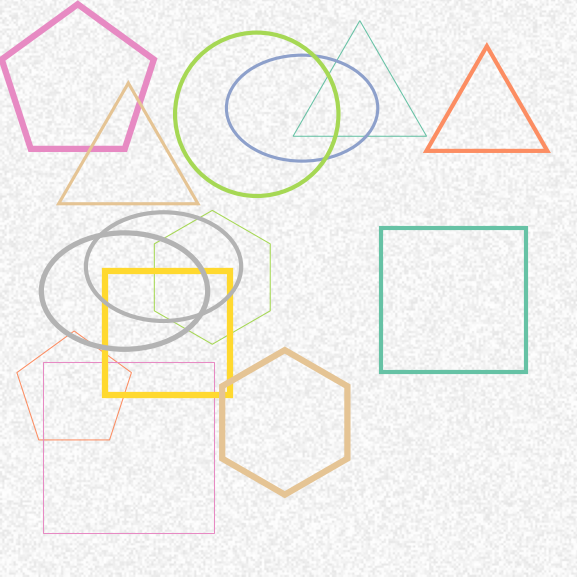[{"shape": "square", "thickness": 2, "radius": 0.63, "center": [0.785, 0.48]}, {"shape": "triangle", "thickness": 0.5, "radius": 0.67, "center": [0.623, 0.83]}, {"shape": "triangle", "thickness": 2, "radius": 0.6, "center": [0.843, 0.798]}, {"shape": "pentagon", "thickness": 0.5, "radius": 0.52, "center": [0.128, 0.322]}, {"shape": "oval", "thickness": 1.5, "radius": 0.66, "center": [0.523, 0.812]}, {"shape": "square", "thickness": 0.5, "radius": 0.74, "center": [0.222, 0.224]}, {"shape": "pentagon", "thickness": 3, "radius": 0.69, "center": [0.135, 0.853]}, {"shape": "hexagon", "thickness": 0.5, "radius": 0.58, "center": [0.368, 0.519]}, {"shape": "circle", "thickness": 2, "radius": 0.71, "center": [0.445, 0.801]}, {"shape": "square", "thickness": 3, "radius": 0.54, "center": [0.289, 0.423]}, {"shape": "hexagon", "thickness": 3, "radius": 0.63, "center": [0.493, 0.268]}, {"shape": "triangle", "thickness": 1.5, "radius": 0.7, "center": [0.222, 0.716]}, {"shape": "oval", "thickness": 2, "radius": 0.67, "center": [0.283, 0.537]}, {"shape": "oval", "thickness": 2.5, "radius": 0.72, "center": [0.216, 0.495]}]